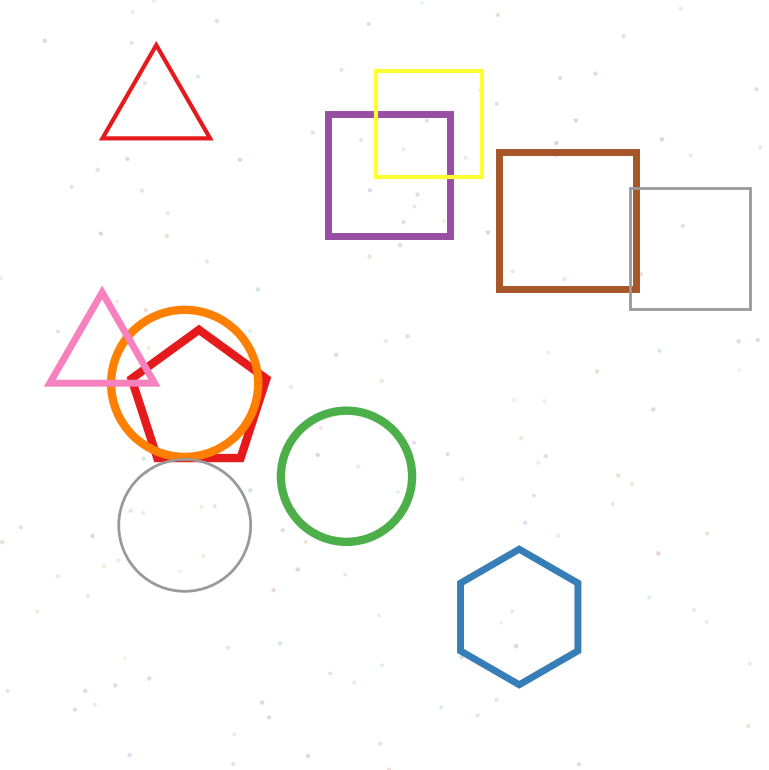[{"shape": "triangle", "thickness": 1.5, "radius": 0.4, "center": [0.203, 0.861]}, {"shape": "pentagon", "thickness": 3, "radius": 0.46, "center": [0.258, 0.48]}, {"shape": "hexagon", "thickness": 2.5, "radius": 0.44, "center": [0.674, 0.199]}, {"shape": "circle", "thickness": 3, "radius": 0.43, "center": [0.45, 0.381]}, {"shape": "square", "thickness": 2.5, "radius": 0.4, "center": [0.506, 0.772]}, {"shape": "circle", "thickness": 3, "radius": 0.48, "center": [0.24, 0.502]}, {"shape": "square", "thickness": 1.5, "radius": 0.34, "center": [0.557, 0.839]}, {"shape": "square", "thickness": 2.5, "radius": 0.45, "center": [0.737, 0.713]}, {"shape": "triangle", "thickness": 2.5, "radius": 0.39, "center": [0.133, 0.542]}, {"shape": "circle", "thickness": 1, "radius": 0.43, "center": [0.24, 0.318]}, {"shape": "square", "thickness": 1, "radius": 0.39, "center": [0.896, 0.677]}]